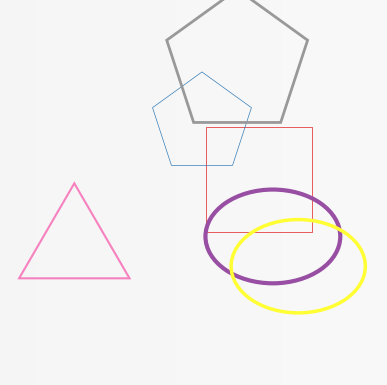[{"shape": "square", "thickness": 0.5, "radius": 0.68, "center": [0.668, 0.535]}, {"shape": "pentagon", "thickness": 0.5, "radius": 0.67, "center": [0.521, 0.679]}, {"shape": "oval", "thickness": 3, "radius": 0.87, "center": [0.704, 0.386]}, {"shape": "oval", "thickness": 2.5, "radius": 0.87, "center": [0.77, 0.309]}, {"shape": "triangle", "thickness": 1.5, "radius": 0.82, "center": [0.192, 0.359]}, {"shape": "pentagon", "thickness": 2, "radius": 0.96, "center": [0.612, 0.837]}]